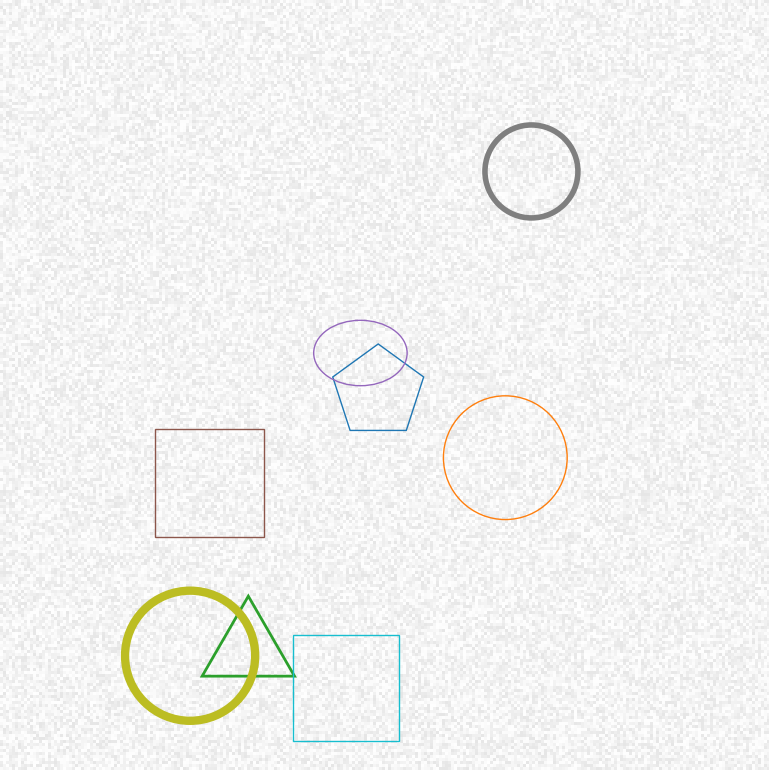[{"shape": "pentagon", "thickness": 0.5, "radius": 0.31, "center": [0.491, 0.491]}, {"shape": "circle", "thickness": 0.5, "radius": 0.4, "center": [0.656, 0.406]}, {"shape": "triangle", "thickness": 1, "radius": 0.35, "center": [0.322, 0.157]}, {"shape": "oval", "thickness": 0.5, "radius": 0.3, "center": [0.468, 0.542]}, {"shape": "square", "thickness": 0.5, "radius": 0.35, "center": [0.272, 0.373]}, {"shape": "circle", "thickness": 2, "radius": 0.3, "center": [0.69, 0.777]}, {"shape": "circle", "thickness": 3, "radius": 0.42, "center": [0.247, 0.148]}, {"shape": "square", "thickness": 0.5, "radius": 0.35, "center": [0.45, 0.107]}]